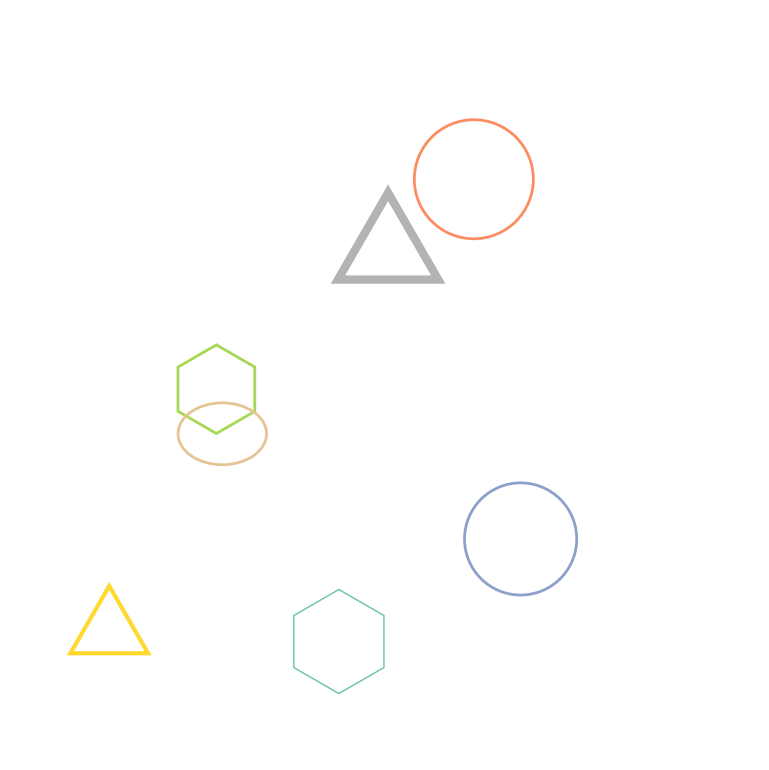[{"shape": "hexagon", "thickness": 0.5, "radius": 0.34, "center": [0.44, 0.167]}, {"shape": "circle", "thickness": 1, "radius": 0.39, "center": [0.615, 0.767]}, {"shape": "circle", "thickness": 1, "radius": 0.36, "center": [0.676, 0.3]}, {"shape": "hexagon", "thickness": 1, "radius": 0.29, "center": [0.281, 0.495]}, {"shape": "triangle", "thickness": 1.5, "radius": 0.29, "center": [0.142, 0.181]}, {"shape": "oval", "thickness": 1, "radius": 0.29, "center": [0.289, 0.437]}, {"shape": "triangle", "thickness": 3, "radius": 0.38, "center": [0.504, 0.674]}]